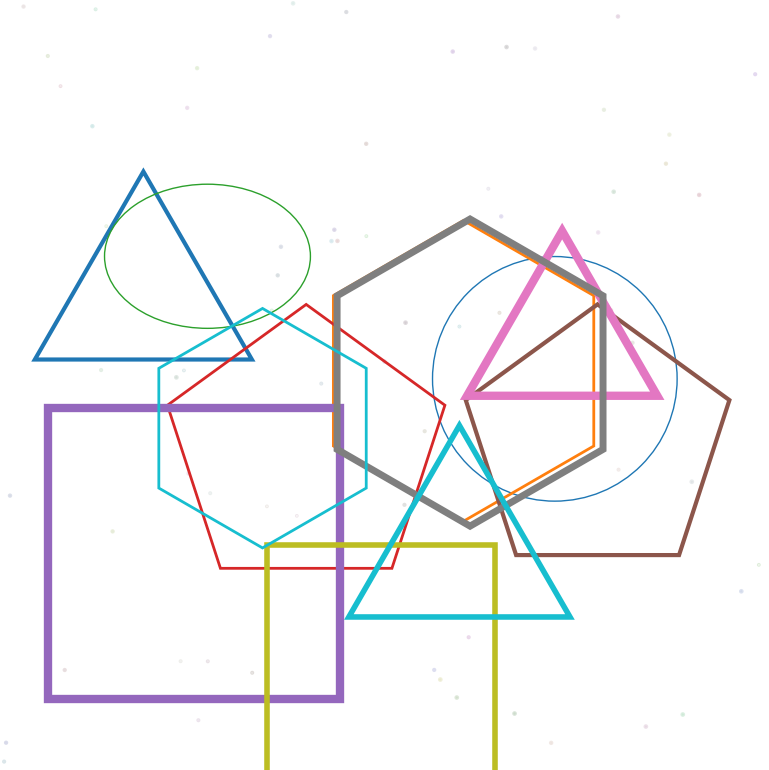[{"shape": "triangle", "thickness": 1.5, "radius": 0.81, "center": [0.186, 0.614]}, {"shape": "circle", "thickness": 0.5, "radius": 0.79, "center": [0.721, 0.508]}, {"shape": "hexagon", "thickness": 1, "radius": 0.98, "center": [0.602, 0.518]}, {"shape": "oval", "thickness": 0.5, "radius": 0.67, "center": [0.269, 0.667]}, {"shape": "pentagon", "thickness": 1, "radius": 0.95, "center": [0.398, 0.415]}, {"shape": "square", "thickness": 3, "radius": 0.95, "center": [0.252, 0.281]}, {"shape": "pentagon", "thickness": 1.5, "radius": 0.9, "center": [0.776, 0.425]}, {"shape": "triangle", "thickness": 3, "radius": 0.71, "center": [0.73, 0.557]}, {"shape": "hexagon", "thickness": 2.5, "radius": 1.0, "center": [0.61, 0.516]}, {"shape": "square", "thickness": 2, "radius": 0.74, "center": [0.495, 0.145]}, {"shape": "triangle", "thickness": 2, "radius": 0.83, "center": [0.597, 0.282]}, {"shape": "hexagon", "thickness": 1, "radius": 0.78, "center": [0.341, 0.444]}]